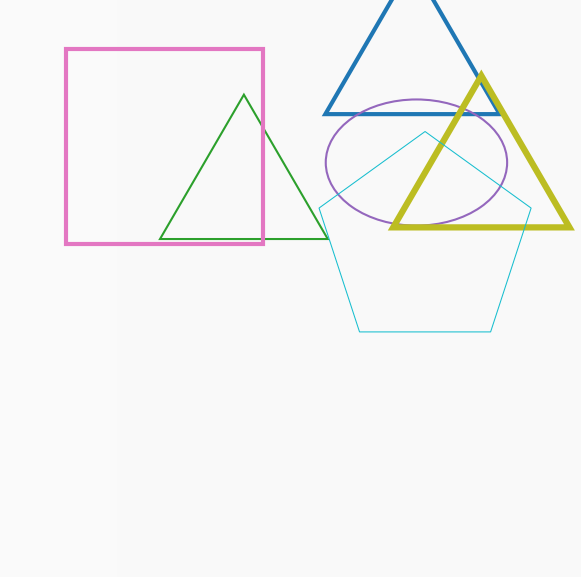[{"shape": "triangle", "thickness": 2, "radius": 0.87, "center": [0.71, 0.888]}, {"shape": "triangle", "thickness": 1, "radius": 0.83, "center": [0.42, 0.669]}, {"shape": "oval", "thickness": 1, "radius": 0.78, "center": [0.716, 0.718]}, {"shape": "square", "thickness": 2, "radius": 0.85, "center": [0.283, 0.745]}, {"shape": "triangle", "thickness": 3, "radius": 0.88, "center": [0.828, 0.693]}, {"shape": "pentagon", "thickness": 0.5, "radius": 0.96, "center": [0.731, 0.58]}]